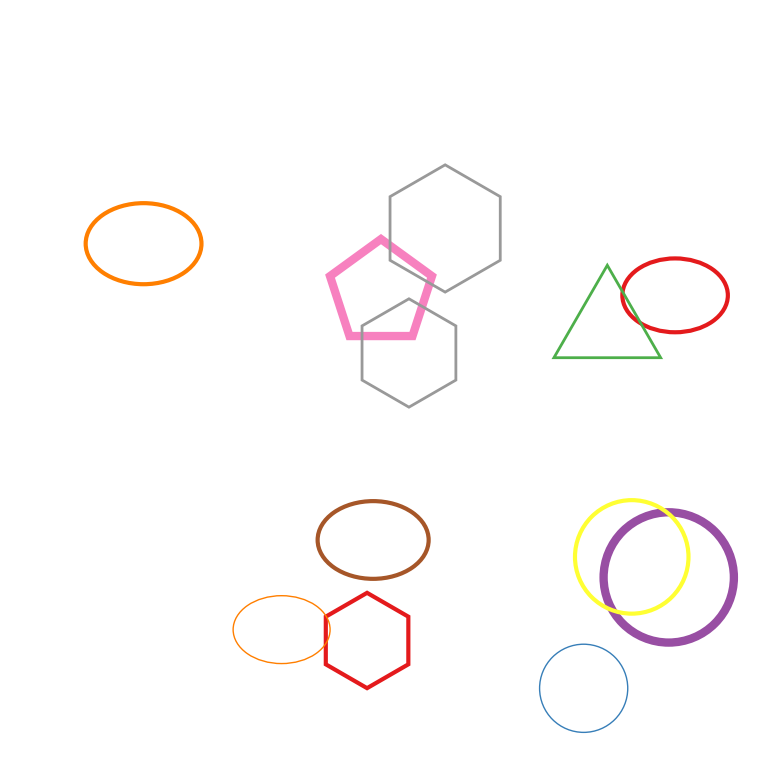[{"shape": "hexagon", "thickness": 1.5, "radius": 0.31, "center": [0.477, 0.168]}, {"shape": "oval", "thickness": 1.5, "radius": 0.34, "center": [0.877, 0.616]}, {"shape": "circle", "thickness": 0.5, "radius": 0.29, "center": [0.758, 0.106]}, {"shape": "triangle", "thickness": 1, "radius": 0.4, "center": [0.789, 0.575]}, {"shape": "circle", "thickness": 3, "radius": 0.42, "center": [0.869, 0.25]}, {"shape": "oval", "thickness": 1.5, "radius": 0.38, "center": [0.186, 0.684]}, {"shape": "oval", "thickness": 0.5, "radius": 0.31, "center": [0.366, 0.182]}, {"shape": "circle", "thickness": 1.5, "radius": 0.37, "center": [0.82, 0.277]}, {"shape": "oval", "thickness": 1.5, "radius": 0.36, "center": [0.485, 0.299]}, {"shape": "pentagon", "thickness": 3, "radius": 0.35, "center": [0.495, 0.62]}, {"shape": "hexagon", "thickness": 1, "radius": 0.35, "center": [0.531, 0.542]}, {"shape": "hexagon", "thickness": 1, "radius": 0.41, "center": [0.578, 0.703]}]